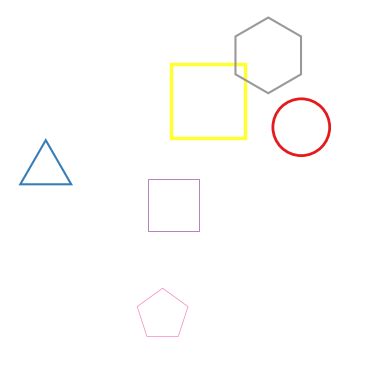[{"shape": "circle", "thickness": 2, "radius": 0.37, "center": [0.783, 0.67]}, {"shape": "triangle", "thickness": 1.5, "radius": 0.38, "center": [0.119, 0.559]}, {"shape": "square", "thickness": 0.5, "radius": 0.34, "center": [0.451, 0.467]}, {"shape": "square", "thickness": 2.5, "radius": 0.48, "center": [0.541, 0.738]}, {"shape": "pentagon", "thickness": 0.5, "radius": 0.35, "center": [0.422, 0.182]}, {"shape": "hexagon", "thickness": 1.5, "radius": 0.49, "center": [0.697, 0.856]}]